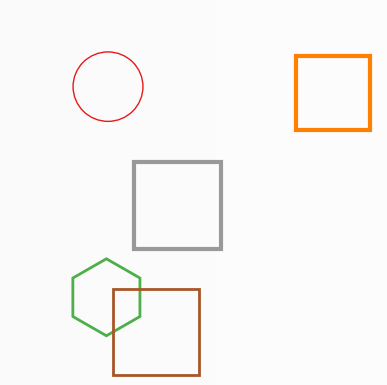[{"shape": "circle", "thickness": 1, "radius": 0.45, "center": [0.279, 0.775]}, {"shape": "hexagon", "thickness": 2, "radius": 0.5, "center": [0.275, 0.228]}, {"shape": "square", "thickness": 3, "radius": 0.48, "center": [0.86, 0.757]}, {"shape": "square", "thickness": 2, "radius": 0.56, "center": [0.403, 0.138]}, {"shape": "square", "thickness": 3, "radius": 0.56, "center": [0.459, 0.466]}]